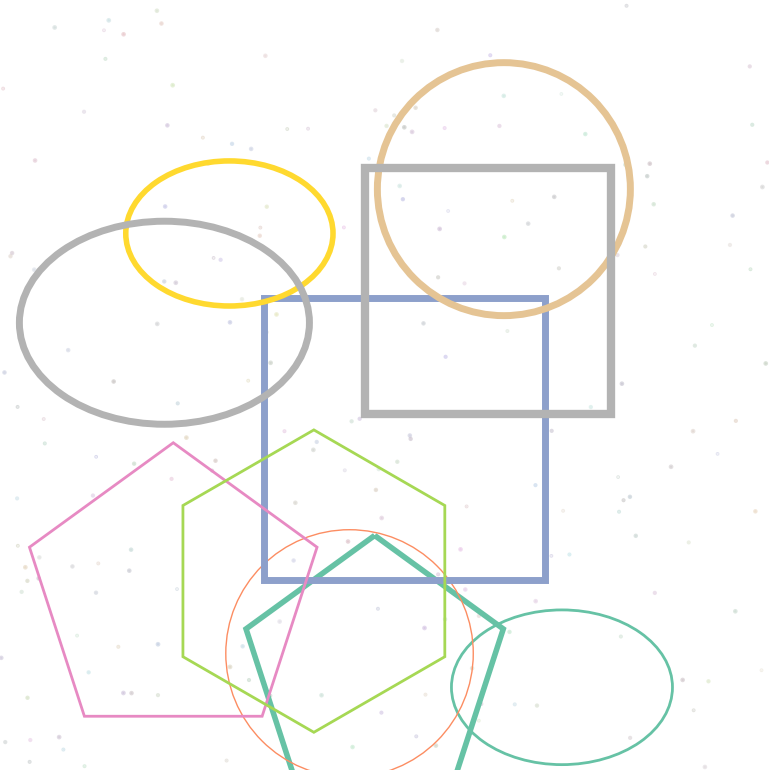[{"shape": "pentagon", "thickness": 2, "radius": 0.88, "center": [0.487, 0.129]}, {"shape": "oval", "thickness": 1, "radius": 0.72, "center": [0.73, 0.107]}, {"shape": "circle", "thickness": 0.5, "radius": 0.8, "center": [0.454, 0.151]}, {"shape": "square", "thickness": 2.5, "radius": 0.91, "center": [0.525, 0.429]}, {"shape": "pentagon", "thickness": 1, "radius": 0.98, "center": [0.225, 0.229]}, {"shape": "hexagon", "thickness": 1, "radius": 0.98, "center": [0.408, 0.245]}, {"shape": "oval", "thickness": 2, "radius": 0.67, "center": [0.298, 0.697]}, {"shape": "circle", "thickness": 2.5, "radius": 0.82, "center": [0.654, 0.754]}, {"shape": "square", "thickness": 3, "radius": 0.8, "center": [0.634, 0.622]}, {"shape": "oval", "thickness": 2.5, "radius": 0.94, "center": [0.214, 0.581]}]